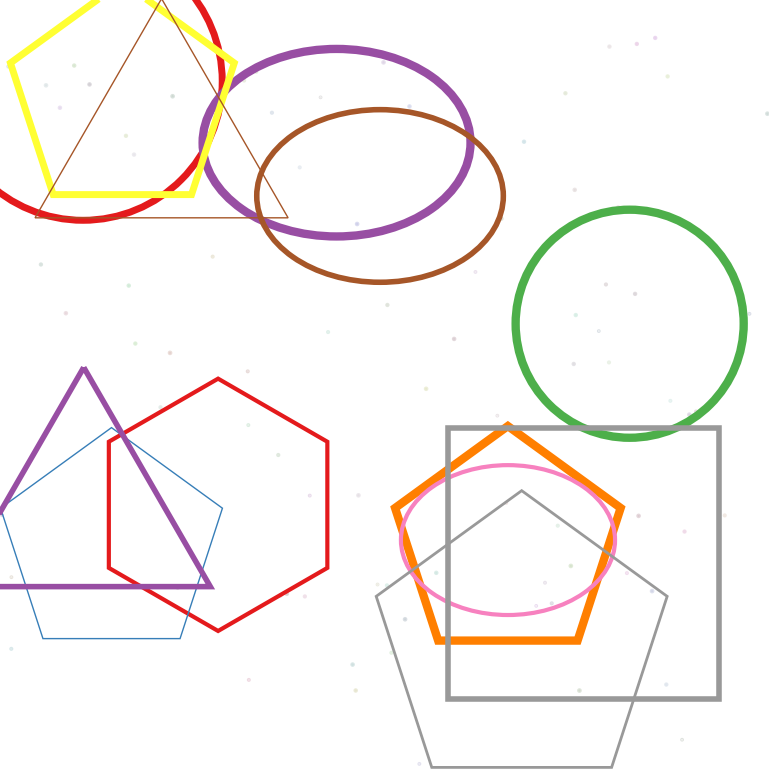[{"shape": "hexagon", "thickness": 1.5, "radius": 0.82, "center": [0.283, 0.344]}, {"shape": "circle", "thickness": 2.5, "radius": 0.9, "center": [0.108, 0.895]}, {"shape": "pentagon", "thickness": 0.5, "radius": 0.76, "center": [0.145, 0.293]}, {"shape": "circle", "thickness": 3, "radius": 0.74, "center": [0.818, 0.58]}, {"shape": "oval", "thickness": 3, "radius": 0.87, "center": [0.437, 0.815]}, {"shape": "triangle", "thickness": 2, "radius": 0.95, "center": [0.109, 0.333]}, {"shape": "pentagon", "thickness": 3, "radius": 0.77, "center": [0.66, 0.293]}, {"shape": "pentagon", "thickness": 2.5, "radius": 0.76, "center": [0.159, 0.871]}, {"shape": "triangle", "thickness": 0.5, "radius": 0.95, "center": [0.21, 0.812]}, {"shape": "oval", "thickness": 2, "radius": 0.8, "center": [0.494, 0.746]}, {"shape": "oval", "thickness": 1.5, "radius": 0.7, "center": [0.66, 0.299]}, {"shape": "pentagon", "thickness": 1, "radius": 0.99, "center": [0.678, 0.164]}, {"shape": "square", "thickness": 2, "radius": 0.88, "center": [0.757, 0.268]}]